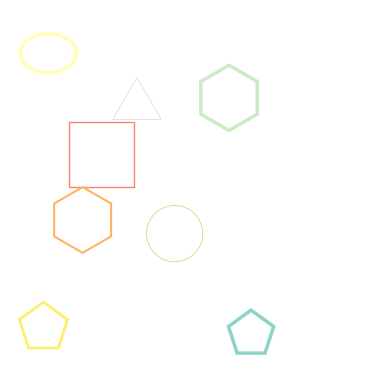[{"shape": "pentagon", "thickness": 2.5, "radius": 0.31, "center": [0.652, 0.133]}, {"shape": "oval", "thickness": 2.5, "radius": 0.36, "center": [0.125, 0.862]}, {"shape": "square", "thickness": 1, "radius": 0.42, "center": [0.263, 0.599]}, {"shape": "hexagon", "thickness": 1.5, "radius": 0.43, "center": [0.215, 0.429]}, {"shape": "circle", "thickness": 0.5, "radius": 0.37, "center": [0.454, 0.393]}, {"shape": "triangle", "thickness": 0.5, "radius": 0.36, "center": [0.356, 0.726]}, {"shape": "hexagon", "thickness": 2.5, "radius": 0.42, "center": [0.595, 0.746]}, {"shape": "pentagon", "thickness": 2, "radius": 0.33, "center": [0.113, 0.149]}]